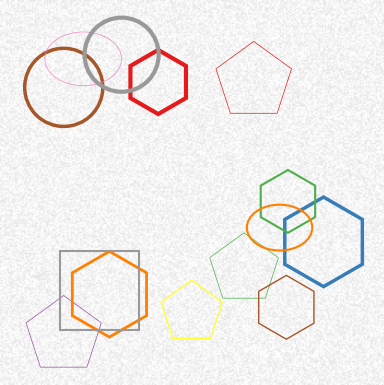[{"shape": "hexagon", "thickness": 3, "radius": 0.42, "center": [0.411, 0.787]}, {"shape": "pentagon", "thickness": 0.5, "radius": 0.52, "center": [0.659, 0.789]}, {"shape": "hexagon", "thickness": 2.5, "radius": 0.58, "center": [0.84, 0.372]}, {"shape": "hexagon", "thickness": 1.5, "radius": 0.41, "center": [0.748, 0.477]}, {"shape": "pentagon", "thickness": 0.5, "radius": 0.47, "center": [0.634, 0.301]}, {"shape": "pentagon", "thickness": 0.5, "radius": 0.51, "center": [0.165, 0.13]}, {"shape": "oval", "thickness": 1.5, "radius": 0.42, "center": [0.726, 0.409]}, {"shape": "hexagon", "thickness": 2, "radius": 0.56, "center": [0.284, 0.236]}, {"shape": "pentagon", "thickness": 1, "radius": 0.42, "center": [0.498, 0.189]}, {"shape": "circle", "thickness": 2.5, "radius": 0.51, "center": [0.166, 0.773]}, {"shape": "hexagon", "thickness": 1, "radius": 0.41, "center": [0.744, 0.202]}, {"shape": "oval", "thickness": 0.5, "radius": 0.5, "center": [0.216, 0.847]}, {"shape": "circle", "thickness": 3, "radius": 0.48, "center": [0.316, 0.858]}, {"shape": "square", "thickness": 1.5, "radius": 0.51, "center": [0.259, 0.246]}]